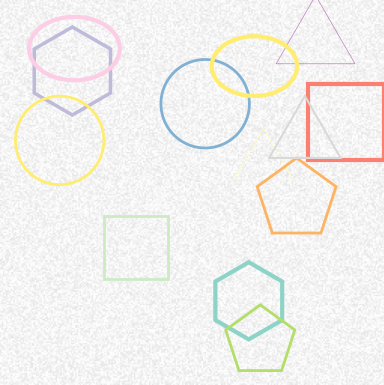[{"shape": "hexagon", "thickness": 3, "radius": 0.5, "center": [0.646, 0.219]}, {"shape": "triangle", "thickness": 0.5, "radius": 0.44, "center": [0.684, 0.578]}, {"shape": "hexagon", "thickness": 2.5, "radius": 0.57, "center": [0.188, 0.816]}, {"shape": "square", "thickness": 3, "radius": 0.5, "center": [0.899, 0.684]}, {"shape": "circle", "thickness": 2, "radius": 0.57, "center": [0.533, 0.731]}, {"shape": "pentagon", "thickness": 2, "radius": 0.54, "center": [0.77, 0.482]}, {"shape": "pentagon", "thickness": 2, "radius": 0.47, "center": [0.676, 0.114]}, {"shape": "oval", "thickness": 3, "radius": 0.59, "center": [0.193, 0.874]}, {"shape": "triangle", "thickness": 1.5, "radius": 0.54, "center": [0.792, 0.643]}, {"shape": "triangle", "thickness": 0.5, "radius": 0.59, "center": [0.82, 0.893]}, {"shape": "square", "thickness": 2, "radius": 0.41, "center": [0.353, 0.357]}, {"shape": "oval", "thickness": 3, "radius": 0.55, "center": [0.661, 0.828]}, {"shape": "circle", "thickness": 2, "radius": 0.57, "center": [0.155, 0.635]}]